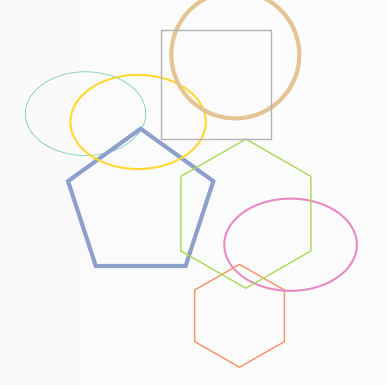[{"shape": "oval", "thickness": 0.5, "radius": 0.78, "center": [0.221, 0.705]}, {"shape": "hexagon", "thickness": 1, "radius": 0.67, "center": [0.618, 0.18]}, {"shape": "pentagon", "thickness": 3, "radius": 0.99, "center": [0.363, 0.469]}, {"shape": "oval", "thickness": 1.5, "radius": 0.86, "center": [0.75, 0.364]}, {"shape": "hexagon", "thickness": 1, "radius": 0.97, "center": [0.635, 0.445]}, {"shape": "oval", "thickness": 1.5, "radius": 0.87, "center": [0.356, 0.683]}, {"shape": "circle", "thickness": 3, "radius": 0.83, "center": [0.607, 0.858]}, {"shape": "square", "thickness": 1, "radius": 0.71, "center": [0.557, 0.781]}]